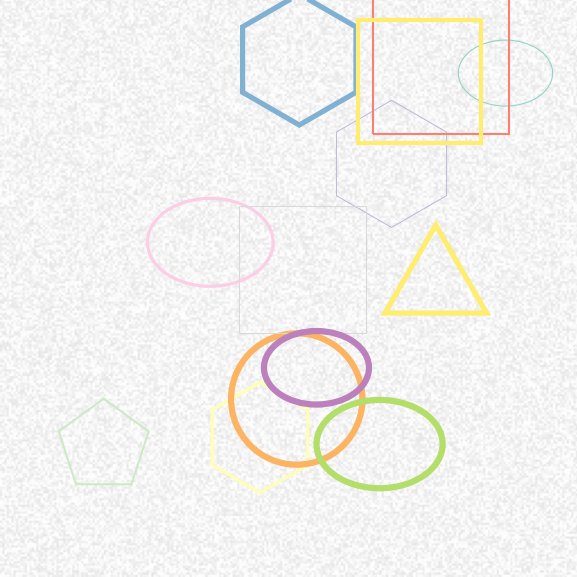[{"shape": "oval", "thickness": 0.5, "radius": 0.41, "center": [0.875, 0.873]}, {"shape": "hexagon", "thickness": 1.5, "radius": 0.48, "center": [0.45, 0.242]}, {"shape": "hexagon", "thickness": 0.5, "radius": 0.55, "center": [0.678, 0.715]}, {"shape": "square", "thickness": 1, "radius": 0.59, "center": [0.764, 0.884]}, {"shape": "hexagon", "thickness": 2.5, "radius": 0.57, "center": [0.518, 0.896]}, {"shape": "circle", "thickness": 3, "radius": 0.57, "center": [0.514, 0.308]}, {"shape": "oval", "thickness": 3, "radius": 0.55, "center": [0.657, 0.23]}, {"shape": "oval", "thickness": 1.5, "radius": 0.54, "center": [0.364, 0.58]}, {"shape": "square", "thickness": 0.5, "radius": 0.55, "center": [0.523, 0.533]}, {"shape": "oval", "thickness": 3, "radius": 0.45, "center": [0.548, 0.362]}, {"shape": "pentagon", "thickness": 1, "radius": 0.41, "center": [0.18, 0.227]}, {"shape": "triangle", "thickness": 2.5, "radius": 0.51, "center": [0.755, 0.508]}, {"shape": "square", "thickness": 2, "radius": 0.53, "center": [0.726, 0.859]}]